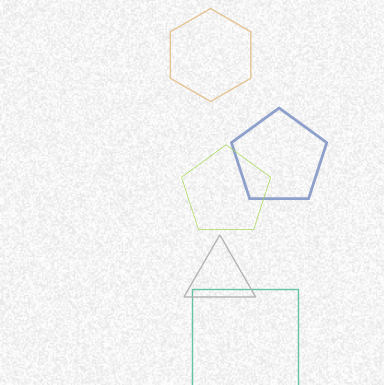[{"shape": "square", "thickness": 1, "radius": 0.69, "center": [0.637, 0.111]}, {"shape": "pentagon", "thickness": 2, "radius": 0.65, "center": [0.725, 0.589]}, {"shape": "pentagon", "thickness": 0.5, "radius": 0.61, "center": [0.587, 0.502]}, {"shape": "hexagon", "thickness": 1, "radius": 0.6, "center": [0.547, 0.857]}, {"shape": "triangle", "thickness": 1, "radius": 0.54, "center": [0.571, 0.282]}]